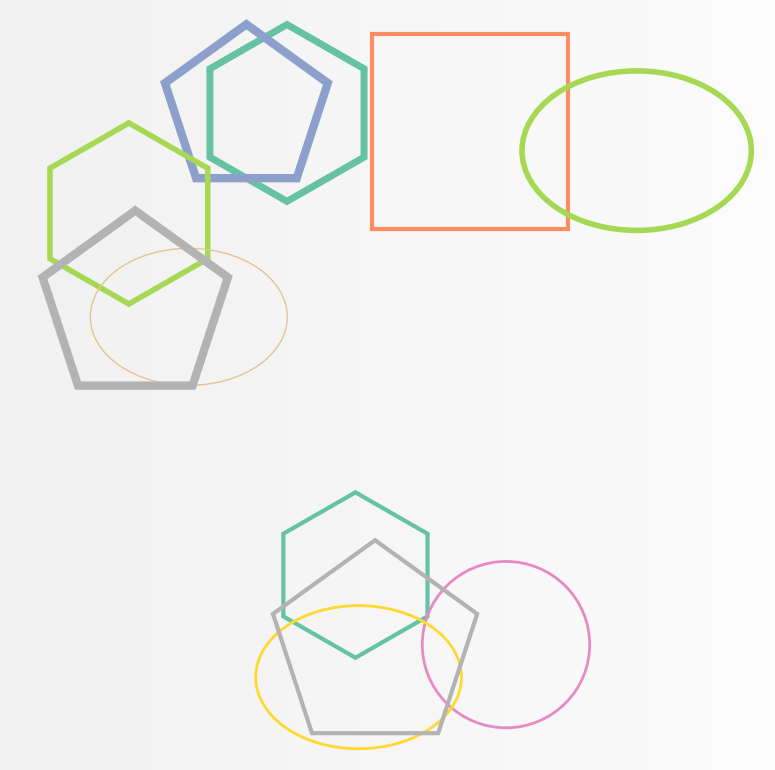[{"shape": "hexagon", "thickness": 1.5, "radius": 0.54, "center": [0.459, 0.253]}, {"shape": "hexagon", "thickness": 2.5, "radius": 0.57, "center": [0.37, 0.853]}, {"shape": "square", "thickness": 1.5, "radius": 0.63, "center": [0.607, 0.829]}, {"shape": "pentagon", "thickness": 3, "radius": 0.55, "center": [0.318, 0.858]}, {"shape": "circle", "thickness": 1, "radius": 0.54, "center": [0.653, 0.163]}, {"shape": "oval", "thickness": 2, "radius": 0.74, "center": [0.822, 0.804]}, {"shape": "hexagon", "thickness": 2, "radius": 0.59, "center": [0.166, 0.723]}, {"shape": "oval", "thickness": 1, "radius": 0.66, "center": [0.463, 0.121]}, {"shape": "oval", "thickness": 0.5, "radius": 0.64, "center": [0.244, 0.588]}, {"shape": "pentagon", "thickness": 1.5, "radius": 0.69, "center": [0.484, 0.16]}, {"shape": "pentagon", "thickness": 3, "radius": 0.63, "center": [0.175, 0.601]}]